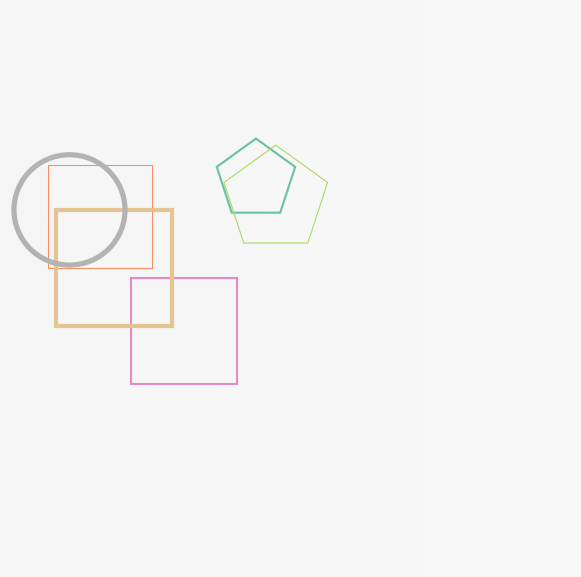[{"shape": "pentagon", "thickness": 1, "radius": 0.35, "center": [0.44, 0.688]}, {"shape": "square", "thickness": 0.5, "radius": 0.45, "center": [0.172, 0.624]}, {"shape": "square", "thickness": 1, "radius": 0.46, "center": [0.317, 0.426]}, {"shape": "pentagon", "thickness": 0.5, "radius": 0.47, "center": [0.474, 0.654]}, {"shape": "square", "thickness": 2, "radius": 0.5, "center": [0.197, 0.535]}, {"shape": "circle", "thickness": 2.5, "radius": 0.48, "center": [0.12, 0.636]}]